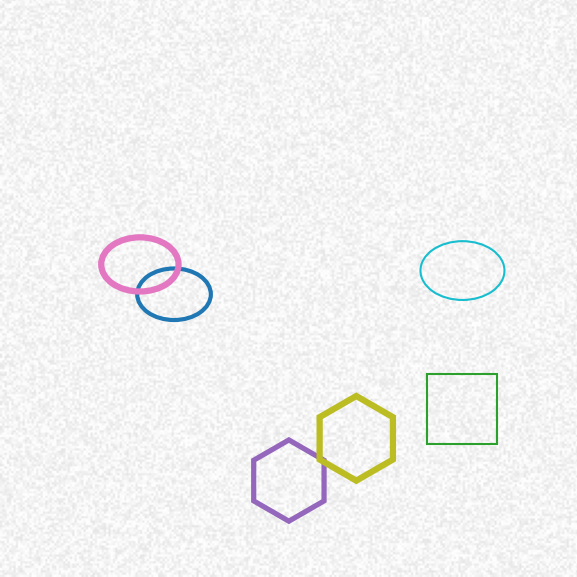[{"shape": "oval", "thickness": 2, "radius": 0.32, "center": [0.301, 0.49]}, {"shape": "square", "thickness": 1, "radius": 0.3, "center": [0.8, 0.291]}, {"shape": "hexagon", "thickness": 2.5, "radius": 0.35, "center": [0.5, 0.167]}, {"shape": "oval", "thickness": 3, "radius": 0.33, "center": [0.242, 0.541]}, {"shape": "hexagon", "thickness": 3, "radius": 0.37, "center": [0.617, 0.24]}, {"shape": "oval", "thickness": 1, "radius": 0.36, "center": [0.801, 0.531]}]